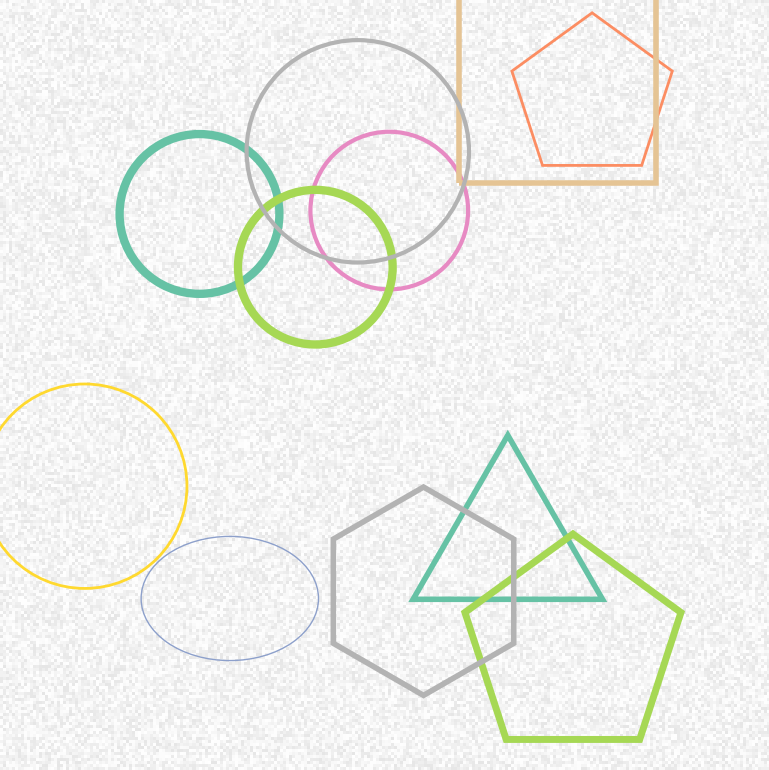[{"shape": "circle", "thickness": 3, "radius": 0.52, "center": [0.259, 0.722]}, {"shape": "triangle", "thickness": 2, "radius": 0.71, "center": [0.659, 0.293]}, {"shape": "pentagon", "thickness": 1, "radius": 0.55, "center": [0.769, 0.874]}, {"shape": "oval", "thickness": 0.5, "radius": 0.58, "center": [0.298, 0.223]}, {"shape": "circle", "thickness": 1.5, "radius": 0.51, "center": [0.506, 0.727]}, {"shape": "circle", "thickness": 3, "radius": 0.5, "center": [0.409, 0.653]}, {"shape": "pentagon", "thickness": 2.5, "radius": 0.74, "center": [0.744, 0.159]}, {"shape": "circle", "thickness": 1, "radius": 0.66, "center": [0.11, 0.369]}, {"shape": "square", "thickness": 2, "radius": 0.64, "center": [0.724, 0.889]}, {"shape": "circle", "thickness": 1.5, "radius": 0.72, "center": [0.465, 0.803]}, {"shape": "hexagon", "thickness": 2, "radius": 0.68, "center": [0.55, 0.232]}]